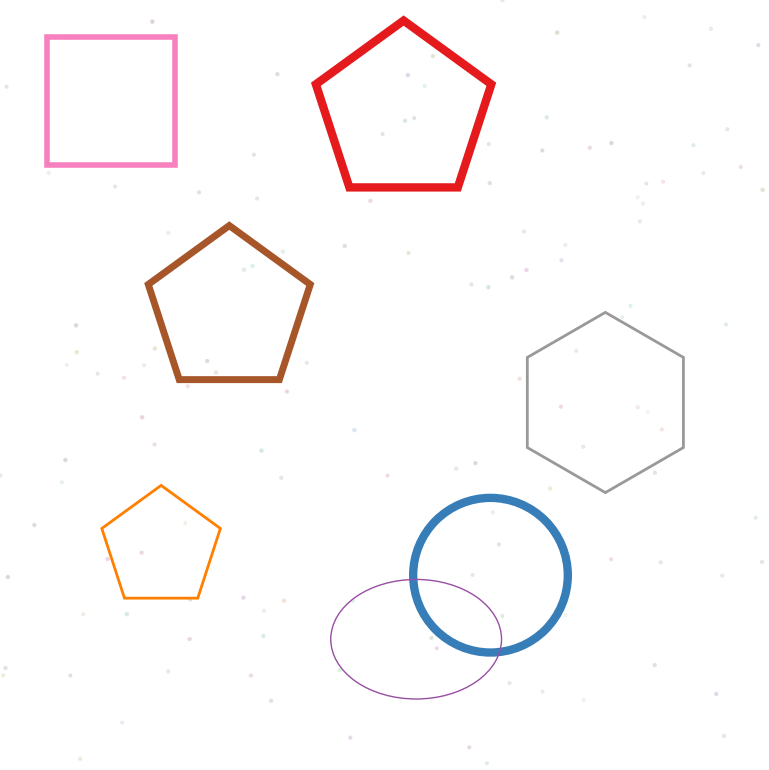[{"shape": "pentagon", "thickness": 3, "radius": 0.6, "center": [0.524, 0.854]}, {"shape": "circle", "thickness": 3, "radius": 0.5, "center": [0.637, 0.253]}, {"shape": "oval", "thickness": 0.5, "radius": 0.55, "center": [0.54, 0.17]}, {"shape": "pentagon", "thickness": 1, "radius": 0.4, "center": [0.209, 0.289]}, {"shape": "pentagon", "thickness": 2.5, "radius": 0.55, "center": [0.298, 0.596]}, {"shape": "square", "thickness": 2, "radius": 0.42, "center": [0.144, 0.869]}, {"shape": "hexagon", "thickness": 1, "radius": 0.59, "center": [0.786, 0.477]}]